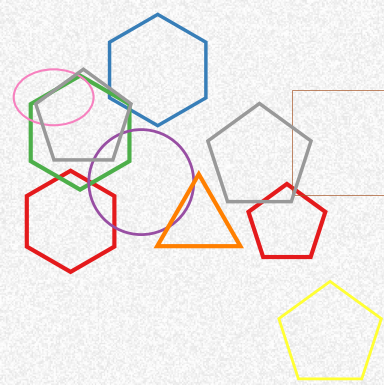[{"shape": "hexagon", "thickness": 3, "radius": 0.66, "center": [0.183, 0.425]}, {"shape": "pentagon", "thickness": 3, "radius": 0.52, "center": [0.745, 0.417]}, {"shape": "hexagon", "thickness": 2.5, "radius": 0.72, "center": [0.41, 0.818]}, {"shape": "hexagon", "thickness": 3, "radius": 0.74, "center": [0.208, 0.656]}, {"shape": "circle", "thickness": 2, "radius": 0.68, "center": [0.367, 0.527]}, {"shape": "triangle", "thickness": 3, "radius": 0.62, "center": [0.516, 0.423]}, {"shape": "pentagon", "thickness": 2, "radius": 0.7, "center": [0.857, 0.129]}, {"shape": "square", "thickness": 0.5, "radius": 0.68, "center": [0.894, 0.63]}, {"shape": "oval", "thickness": 1.5, "radius": 0.52, "center": [0.139, 0.747]}, {"shape": "pentagon", "thickness": 2.5, "radius": 0.65, "center": [0.217, 0.69]}, {"shape": "pentagon", "thickness": 2.5, "radius": 0.7, "center": [0.674, 0.59]}]